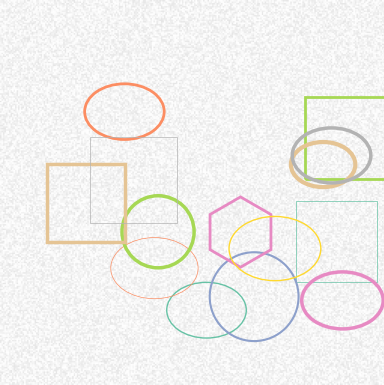[{"shape": "square", "thickness": 0.5, "radius": 0.53, "center": [0.874, 0.373]}, {"shape": "oval", "thickness": 1, "radius": 0.52, "center": [0.536, 0.194]}, {"shape": "oval", "thickness": 0.5, "radius": 0.57, "center": [0.401, 0.303]}, {"shape": "oval", "thickness": 2, "radius": 0.52, "center": [0.323, 0.71]}, {"shape": "circle", "thickness": 1.5, "radius": 0.58, "center": [0.66, 0.229]}, {"shape": "hexagon", "thickness": 2, "radius": 0.46, "center": [0.625, 0.397]}, {"shape": "oval", "thickness": 2.5, "radius": 0.53, "center": [0.89, 0.22]}, {"shape": "circle", "thickness": 2.5, "radius": 0.47, "center": [0.411, 0.398]}, {"shape": "square", "thickness": 2, "radius": 0.53, "center": [0.899, 0.641]}, {"shape": "oval", "thickness": 1, "radius": 0.6, "center": [0.714, 0.354]}, {"shape": "oval", "thickness": 3, "radius": 0.42, "center": [0.839, 0.573]}, {"shape": "square", "thickness": 2.5, "radius": 0.51, "center": [0.223, 0.474]}, {"shape": "oval", "thickness": 2.5, "radius": 0.51, "center": [0.861, 0.596]}, {"shape": "square", "thickness": 0.5, "radius": 0.56, "center": [0.348, 0.533]}]